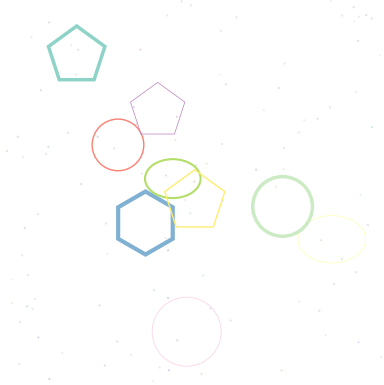[{"shape": "pentagon", "thickness": 2.5, "radius": 0.39, "center": [0.199, 0.855]}, {"shape": "oval", "thickness": 0.5, "radius": 0.44, "center": [0.862, 0.379]}, {"shape": "circle", "thickness": 1, "radius": 0.34, "center": [0.306, 0.624]}, {"shape": "hexagon", "thickness": 3, "radius": 0.41, "center": [0.378, 0.421]}, {"shape": "oval", "thickness": 1.5, "radius": 0.36, "center": [0.449, 0.536]}, {"shape": "circle", "thickness": 0.5, "radius": 0.45, "center": [0.485, 0.139]}, {"shape": "pentagon", "thickness": 0.5, "radius": 0.37, "center": [0.41, 0.712]}, {"shape": "circle", "thickness": 2.5, "radius": 0.39, "center": [0.734, 0.464]}, {"shape": "pentagon", "thickness": 1, "radius": 0.41, "center": [0.506, 0.477]}]